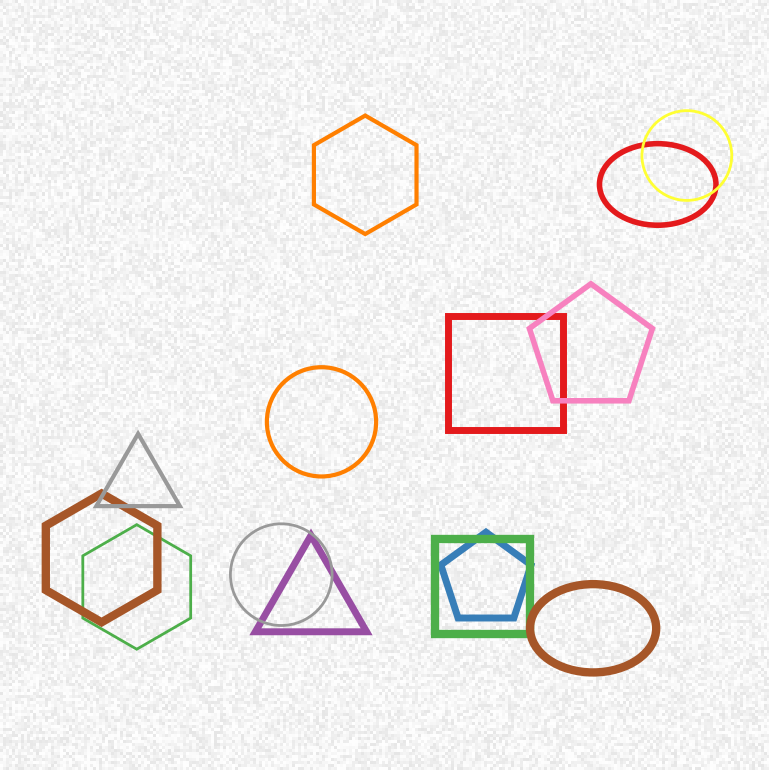[{"shape": "square", "thickness": 2.5, "radius": 0.37, "center": [0.657, 0.516]}, {"shape": "oval", "thickness": 2, "radius": 0.38, "center": [0.854, 0.76]}, {"shape": "pentagon", "thickness": 2.5, "radius": 0.31, "center": [0.631, 0.247]}, {"shape": "hexagon", "thickness": 1, "radius": 0.4, "center": [0.178, 0.238]}, {"shape": "square", "thickness": 3, "radius": 0.31, "center": [0.626, 0.238]}, {"shape": "triangle", "thickness": 2.5, "radius": 0.42, "center": [0.404, 0.221]}, {"shape": "circle", "thickness": 1.5, "radius": 0.35, "center": [0.418, 0.452]}, {"shape": "hexagon", "thickness": 1.5, "radius": 0.38, "center": [0.474, 0.773]}, {"shape": "circle", "thickness": 1, "radius": 0.29, "center": [0.892, 0.798]}, {"shape": "oval", "thickness": 3, "radius": 0.41, "center": [0.77, 0.184]}, {"shape": "hexagon", "thickness": 3, "radius": 0.42, "center": [0.132, 0.275]}, {"shape": "pentagon", "thickness": 2, "radius": 0.42, "center": [0.767, 0.547]}, {"shape": "circle", "thickness": 1, "radius": 0.33, "center": [0.365, 0.254]}, {"shape": "triangle", "thickness": 1.5, "radius": 0.31, "center": [0.179, 0.374]}]